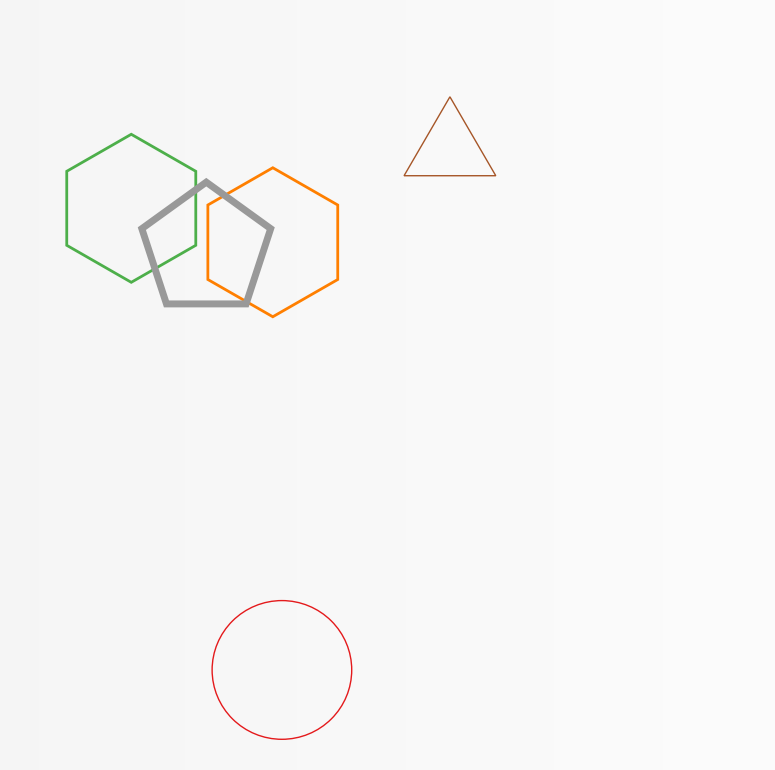[{"shape": "circle", "thickness": 0.5, "radius": 0.45, "center": [0.364, 0.13]}, {"shape": "hexagon", "thickness": 1, "radius": 0.48, "center": [0.169, 0.729]}, {"shape": "hexagon", "thickness": 1, "radius": 0.48, "center": [0.352, 0.685]}, {"shape": "triangle", "thickness": 0.5, "radius": 0.34, "center": [0.581, 0.806]}, {"shape": "pentagon", "thickness": 2.5, "radius": 0.44, "center": [0.266, 0.676]}]